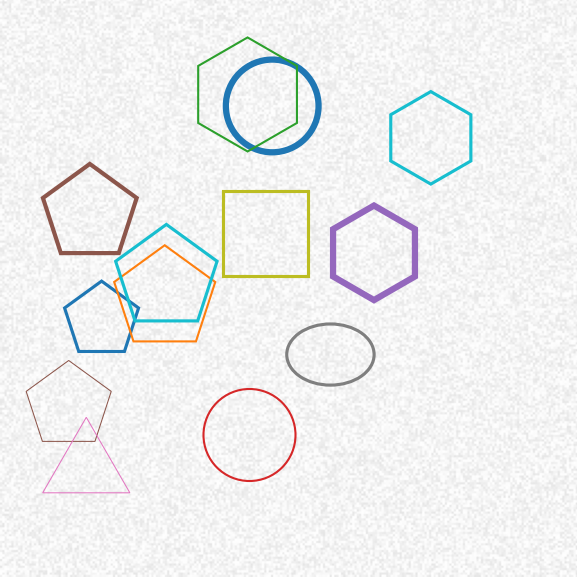[{"shape": "pentagon", "thickness": 1.5, "radius": 0.34, "center": [0.176, 0.445]}, {"shape": "circle", "thickness": 3, "radius": 0.4, "center": [0.471, 0.816]}, {"shape": "pentagon", "thickness": 1, "radius": 0.46, "center": [0.285, 0.482]}, {"shape": "hexagon", "thickness": 1, "radius": 0.49, "center": [0.429, 0.836]}, {"shape": "circle", "thickness": 1, "radius": 0.4, "center": [0.432, 0.246]}, {"shape": "hexagon", "thickness": 3, "radius": 0.41, "center": [0.648, 0.561]}, {"shape": "pentagon", "thickness": 2, "radius": 0.43, "center": [0.156, 0.63]}, {"shape": "pentagon", "thickness": 0.5, "radius": 0.39, "center": [0.119, 0.297]}, {"shape": "triangle", "thickness": 0.5, "radius": 0.44, "center": [0.149, 0.189]}, {"shape": "oval", "thickness": 1.5, "radius": 0.38, "center": [0.572, 0.385]}, {"shape": "square", "thickness": 1.5, "radius": 0.37, "center": [0.459, 0.594]}, {"shape": "pentagon", "thickness": 1.5, "radius": 0.46, "center": [0.288, 0.518]}, {"shape": "hexagon", "thickness": 1.5, "radius": 0.4, "center": [0.746, 0.76]}]